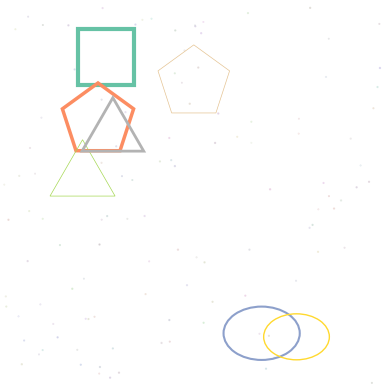[{"shape": "square", "thickness": 3, "radius": 0.36, "center": [0.275, 0.852]}, {"shape": "pentagon", "thickness": 2.5, "radius": 0.49, "center": [0.255, 0.687]}, {"shape": "oval", "thickness": 1.5, "radius": 0.49, "center": [0.68, 0.134]}, {"shape": "triangle", "thickness": 0.5, "radius": 0.49, "center": [0.214, 0.54]}, {"shape": "oval", "thickness": 1, "radius": 0.43, "center": [0.77, 0.125]}, {"shape": "pentagon", "thickness": 0.5, "radius": 0.49, "center": [0.503, 0.786]}, {"shape": "triangle", "thickness": 2, "radius": 0.46, "center": [0.293, 0.654]}]